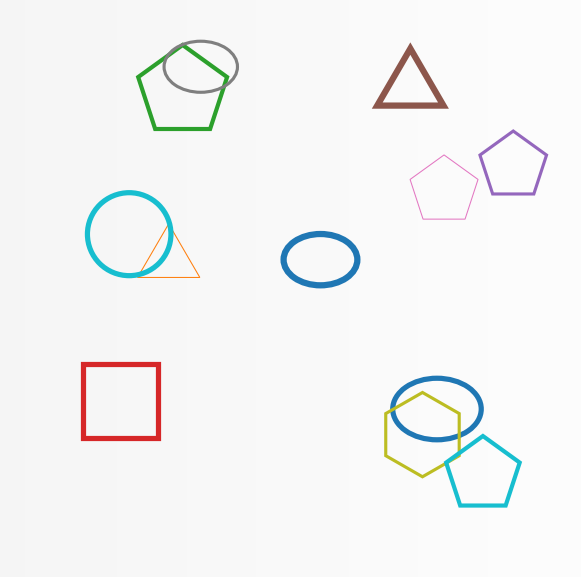[{"shape": "oval", "thickness": 3, "radius": 0.32, "center": [0.551, 0.55]}, {"shape": "oval", "thickness": 2.5, "radius": 0.38, "center": [0.752, 0.291]}, {"shape": "triangle", "thickness": 0.5, "radius": 0.31, "center": [0.29, 0.55]}, {"shape": "pentagon", "thickness": 2, "radius": 0.4, "center": [0.314, 0.841]}, {"shape": "square", "thickness": 2.5, "radius": 0.32, "center": [0.207, 0.305]}, {"shape": "pentagon", "thickness": 1.5, "radius": 0.3, "center": [0.883, 0.712]}, {"shape": "triangle", "thickness": 3, "radius": 0.33, "center": [0.706, 0.849]}, {"shape": "pentagon", "thickness": 0.5, "radius": 0.31, "center": [0.764, 0.669]}, {"shape": "oval", "thickness": 1.5, "radius": 0.32, "center": [0.345, 0.884]}, {"shape": "hexagon", "thickness": 1.5, "radius": 0.36, "center": [0.727, 0.247]}, {"shape": "pentagon", "thickness": 2, "radius": 0.33, "center": [0.831, 0.178]}, {"shape": "circle", "thickness": 2.5, "radius": 0.36, "center": [0.222, 0.594]}]